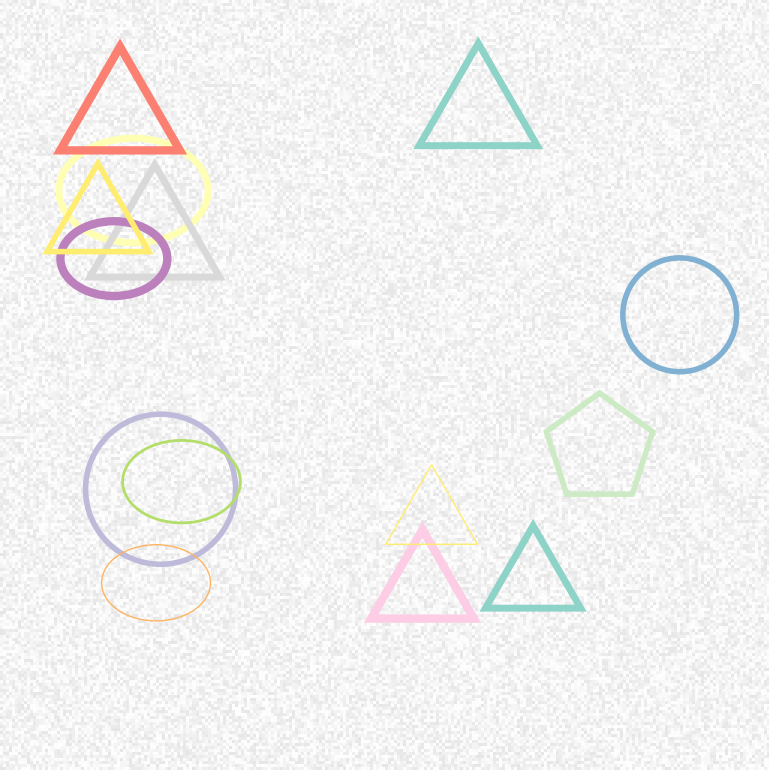[{"shape": "triangle", "thickness": 2.5, "radius": 0.44, "center": [0.621, 0.855]}, {"shape": "triangle", "thickness": 2.5, "radius": 0.36, "center": [0.692, 0.246]}, {"shape": "oval", "thickness": 2.5, "radius": 0.48, "center": [0.173, 0.753]}, {"shape": "circle", "thickness": 2, "radius": 0.49, "center": [0.209, 0.365]}, {"shape": "triangle", "thickness": 3, "radius": 0.45, "center": [0.156, 0.85]}, {"shape": "circle", "thickness": 2, "radius": 0.37, "center": [0.883, 0.591]}, {"shape": "oval", "thickness": 0.5, "radius": 0.35, "center": [0.203, 0.243]}, {"shape": "oval", "thickness": 1, "radius": 0.38, "center": [0.236, 0.374]}, {"shape": "triangle", "thickness": 3, "radius": 0.39, "center": [0.549, 0.235]}, {"shape": "triangle", "thickness": 2.5, "radius": 0.49, "center": [0.201, 0.689]}, {"shape": "oval", "thickness": 3, "radius": 0.35, "center": [0.148, 0.664]}, {"shape": "pentagon", "thickness": 2, "radius": 0.36, "center": [0.779, 0.417]}, {"shape": "triangle", "thickness": 0.5, "radius": 0.34, "center": [0.561, 0.328]}, {"shape": "triangle", "thickness": 2, "radius": 0.38, "center": [0.127, 0.711]}]